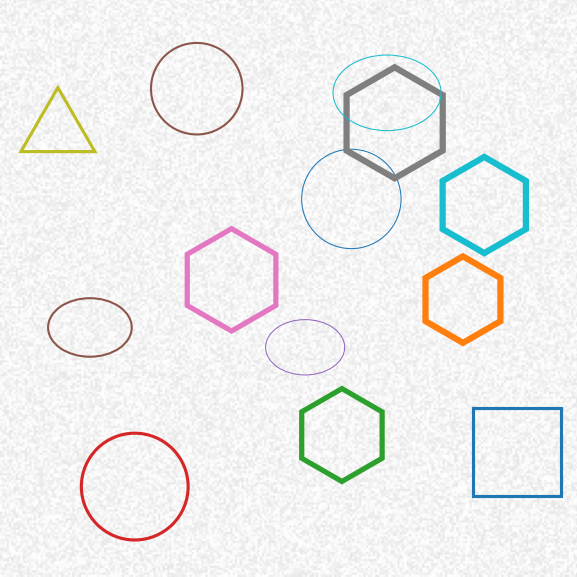[{"shape": "square", "thickness": 1.5, "radius": 0.38, "center": [0.895, 0.216]}, {"shape": "circle", "thickness": 0.5, "radius": 0.43, "center": [0.608, 0.655]}, {"shape": "hexagon", "thickness": 3, "radius": 0.37, "center": [0.802, 0.48]}, {"shape": "hexagon", "thickness": 2.5, "radius": 0.4, "center": [0.592, 0.246]}, {"shape": "circle", "thickness": 1.5, "radius": 0.46, "center": [0.233, 0.157]}, {"shape": "oval", "thickness": 0.5, "radius": 0.34, "center": [0.528, 0.398]}, {"shape": "oval", "thickness": 1, "radius": 0.36, "center": [0.156, 0.432]}, {"shape": "circle", "thickness": 1, "radius": 0.4, "center": [0.341, 0.846]}, {"shape": "hexagon", "thickness": 2.5, "radius": 0.44, "center": [0.401, 0.515]}, {"shape": "hexagon", "thickness": 3, "radius": 0.48, "center": [0.683, 0.786]}, {"shape": "triangle", "thickness": 1.5, "radius": 0.37, "center": [0.1, 0.774]}, {"shape": "oval", "thickness": 0.5, "radius": 0.47, "center": [0.67, 0.838]}, {"shape": "hexagon", "thickness": 3, "radius": 0.42, "center": [0.839, 0.644]}]